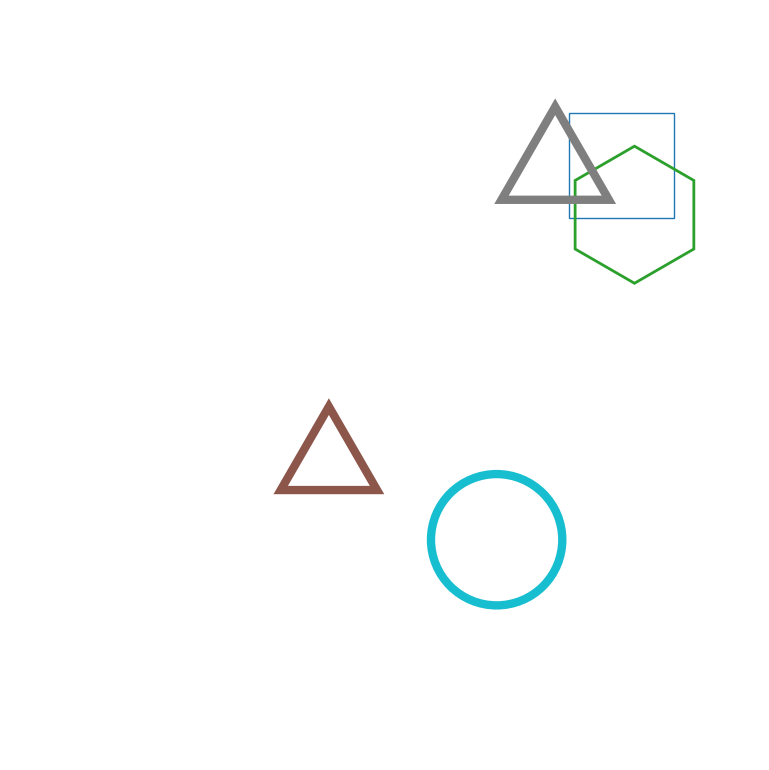[{"shape": "square", "thickness": 0.5, "radius": 0.34, "center": [0.807, 0.785]}, {"shape": "hexagon", "thickness": 1, "radius": 0.45, "center": [0.824, 0.721]}, {"shape": "triangle", "thickness": 3, "radius": 0.36, "center": [0.427, 0.4]}, {"shape": "triangle", "thickness": 3, "radius": 0.4, "center": [0.721, 0.781]}, {"shape": "circle", "thickness": 3, "radius": 0.43, "center": [0.645, 0.299]}]